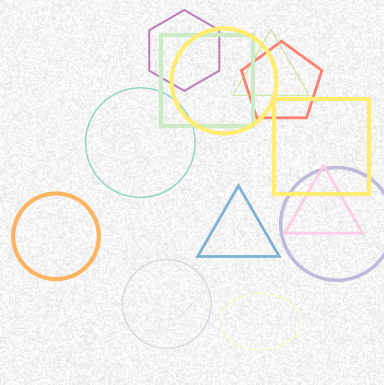[{"shape": "circle", "thickness": 1, "radius": 0.71, "center": [0.365, 0.629]}, {"shape": "oval", "thickness": 0.5, "radius": 0.52, "center": [0.676, 0.165]}, {"shape": "circle", "thickness": 2.5, "radius": 0.73, "center": [0.875, 0.418]}, {"shape": "pentagon", "thickness": 2, "radius": 0.55, "center": [0.732, 0.783]}, {"shape": "triangle", "thickness": 2, "radius": 0.61, "center": [0.619, 0.395]}, {"shape": "circle", "thickness": 3, "radius": 0.56, "center": [0.145, 0.386]}, {"shape": "triangle", "thickness": 0.5, "radius": 0.57, "center": [0.704, 0.81]}, {"shape": "triangle", "thickness": 2, "radius": 0.58, "center": [0.841, 0.453]}, {"shape": "circle", "thickness": 1, "radius": 0.58, "center": [0.433, 0.21]}, {"shape": "hexagon", "thickness": 1.5, "radius": 0.53, "center": [0.479, 0.869]}, {"shape": "square", "thickness": 3, "radius": 0.6, "center": [0.537, 0.791]}, {"shape": "circle", "thickness": 3, "radius": 0.68, "center": [0.582, 0.79]}, {"shape": "square", "thickness": 3, "radius": 0.62, "center": [0.835, 0.62]}]